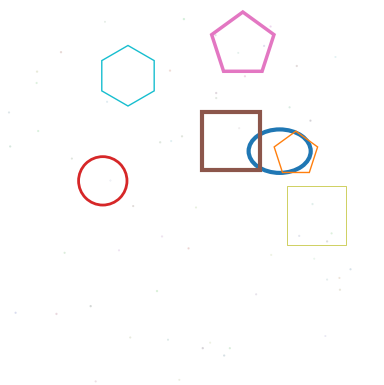[{"shape": "oval", "thickness": 3, "radius": 0.4, "center": [0.726, 0.607]}, {"shape": "pentagon", "thickness": 1, "radius": 0.3, "center": [0.769, 0.6]}, {"shape": "circle", "thickness": 2, "radius": 0.31, "center": [0.267, 0.53]}, {"shape": "square", "thickness": 3, "radius": 0.38, "center": [0.6, 0.635]}, {"shape": "pentagon", "thickness": 2.5, "radius": 0.43, "center": [0.631, 0.884]}, {"shape": "square", "thickness": 0.5, "radius": 0.38, "center": [0.822, 0.44]}, {"shape": "hexagon", "thickness": 1, "radius": 0.39, "center": [0.332, 0.803]}]